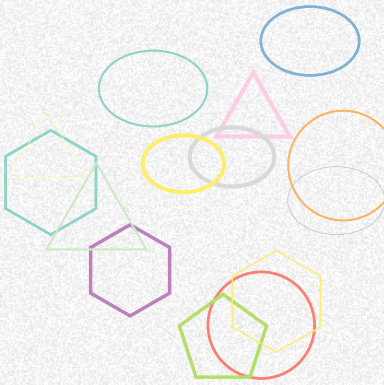[{"shape": "oval", "thickness": 1.5, "radius": 0.7, "center": [0.398, 0.77]}, {"shape": "hexagon", "thickness": 2, "radius": 0.68, "center": [0.132, 0.526]}, {"shape": "triangle", "thickness": 0.5, "radius": 0.58, "center": [0.124, 0.596]}, {"shape": "oval", "thickness": 0.5, "radius": 0.63, "center": [0.874, 0.479]}, {"shape": "circle", "thickness": 2, "radius": 0.69, "center": [0.679, 0.155]}, {"shape": "oval", "thickness": 2, "radius": 0.64, "center": [0.805, 0.893]}, {"shape": "circle", "thickness": 1.5, "radius": 0.71, "center": [0.891, 0.57]}, {"shape": "pentagon", "thickness": 2.5, "radius": 0.6, "center": [0.579, 0.117]}, {"shape": "triangle", "thickness": 3, "radius": 0.55, "center": [0.658, 0.701]}, {"shape": "oval", "thickness": 3, "radius": 0.55, "center": [0.603, 0.592]}, {"shape": "hexagon", "thickness": 2.5, "radius": 0.59, "center": [0.338, 0.298]}, {"shape": "triangle", "thickness": 1.5, "radius": 0.75, "center": [0.25, 0.427]}, {"shape": "hexagon", "thickness": 1, "radius": 0.66, "center": [0.718, 0.217]}, {"shape": "oval", "thickness": 3, "radius": 0.53, "center": [0.476, 0.575]}]